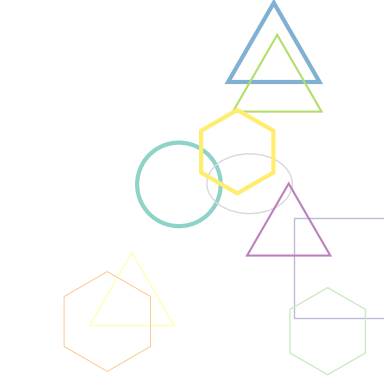[{"shape": "circle", "thickness": 3, "radius": 0.54, "center": [0.465, 0.521]}, {"shape": "triangle", "thickness": 1, "radius": 0.63, "center": [0.342, 0.218]}, {"shape": "square", "thickness": 1, "radius": 0.64, "center": [0.894, 0.304]}, {"shape": "triangle", "thickness": 3, "radius": 0.69, "center": [0.711, 0.856]}, {"shape": "hexagon", "thickness": 0.5, "radius": 0.65, "center": [0.279, 0.165]}, {"shape": "triangle", "thickness": 1.5, "radius": 0.66, "center": [0.72, 0.777]}, {"shape": "oval", "thickness": 1, "radius": 0.55, "center": [0.648, 0.523]}, {"shape": "triangle", "thickness": 1.5, "radius": 0.62, "center": [0.75, 0.399]}, {"shape": "hexagon", "thickness": 1, "radius": 0.57, "center": [0.851, 0.14]}, {"shape": "hexagon", "thickness": 3, "radius": 0.54, "center": [0.616, 0.606]}]